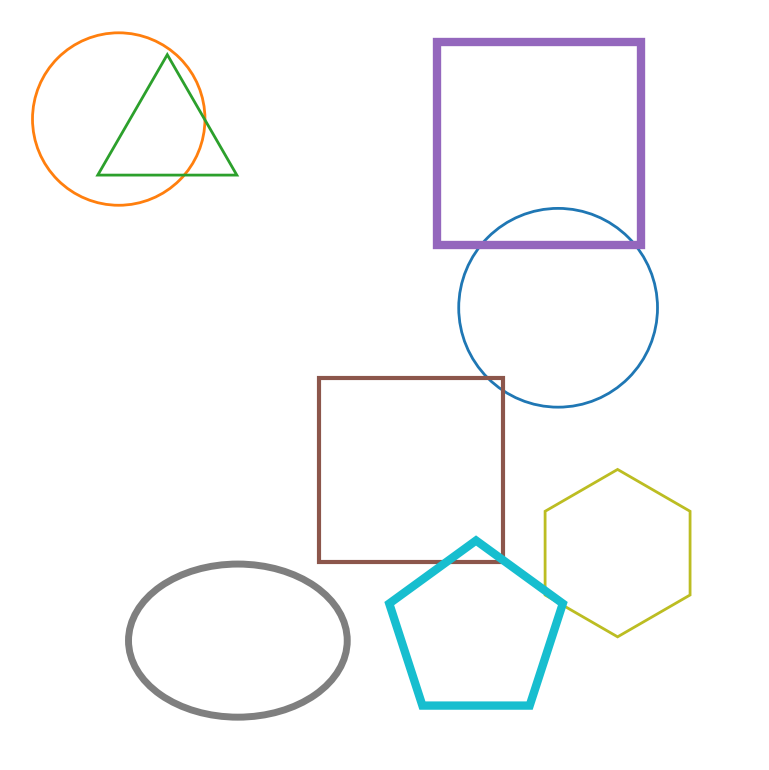[{"shape": "circle", "thickness": 1, "radius": 0.65, "center": [0.725, 0.6]}, {"shape": "circle", "thickness": 1, "radius": 0.56, "center": [0.154, 0.845]}, {"shape": "triangle", "thickness": 1, "radius": 0.52, "center": [0.217, 0.825]}, {"shape": "square", "thickness": 3, "radius": 0.66, "center": [0.7, 0.814]}, {"shape": "square", "thickness": 1.5, "radius": 0.6, "center": [0.534, 0.389]}, {"shape": "oval", "thickness": 2.5, "radius": 0.71, "center": [0.309, 0.168]}, {"shape": "hexagon", "thickness": 1, "radius": 0.54, "center": [0.802, 0.282]}, {"shape": "pentagon", "thickness": 3, "radius": 0.59, "center": [0.618, 0.18]}]